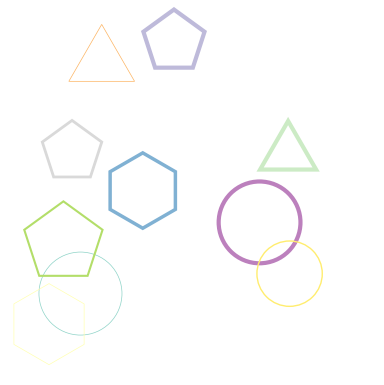[{"shape": "circle", "thickness": 0.5, "radius": 0.54, "center": [0.209, 0.237]}, {"shape": "hexagon", "thickness": 0.5, "radius": 0.53, "center": [0.127, 0.158]}, {"shape": "pentagon", "thickness": 3, "radius": 0.42, "center": [0.452, 0.892]}, {"shape": "hexagon", "thickness": 2.5, "radius": 0.49, "center": [0.371, 0.505]}, {"shape": "triangle", "thickness": 0.5, "radius": 0.49, "center": [0.264, 0.838]}, {"shape": "pentagon", "thickness": 1.5, "radius": 0.53, "center": [0.165, 0.37]}, {"shape": "pentagon", "thickness": 2, "radius": 0.41, "center": [0.187, 0.606]}, {"shape": "circle", "thickness": 3, "radius": 0.53, "center": [0.674, 0.422]}, {"shape": "triangle", "thickness": 3, "radius": 0.42, "center": [0.748, 0.602]}, {"shape": "circle", "thickness": 1, "radius": 0.42, "center": [0.752, 0.289]}]